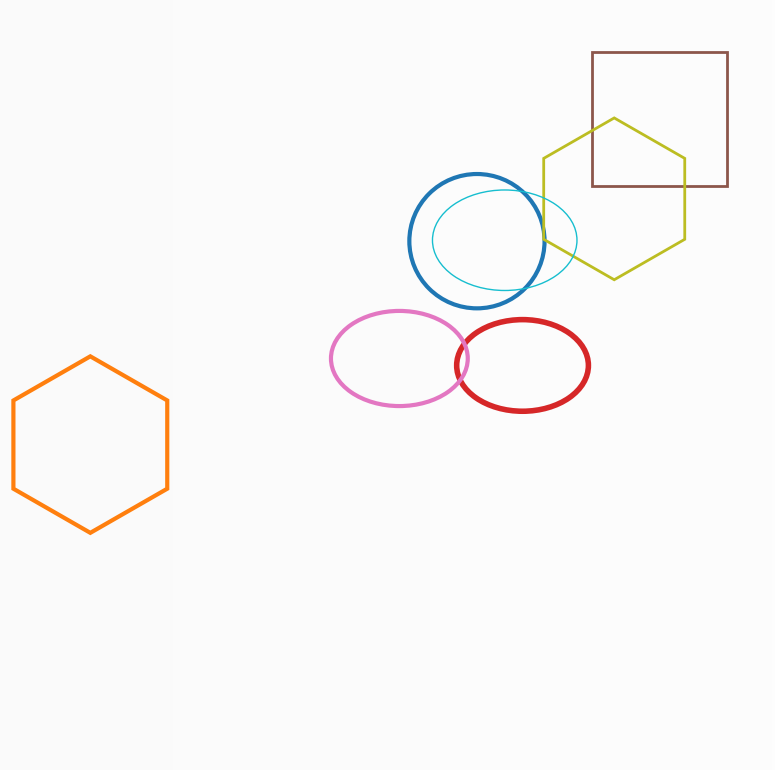[{"shape": "circle", "thickness": 1.5, "radius": 0.44, "center": [0.615, 0.687]}, {"shape": "hexagon", "thickness": 1.5, "radius": 0.57, "center": [0.117, 0.423]}, {"shape": "oval", "thickness": 2, "radius": 0.42, "center": [0.674, 0.525]}, {"shape": "square", "thickness": 1, "radius": 0.43, "center": [0.851, 0.845]}, {"shape": "oval", "thickness": 1.5, "radius": 0.44, "center": [0.515, 0.534]}, {"shape": "hexagon", "thickness": 1, "radius": 0.53, "center": [0.793, 0.742]}, {"shape": "oval", "thickness": 0.5, "radius": 0.47, "center": [0.651, 0.688]}]